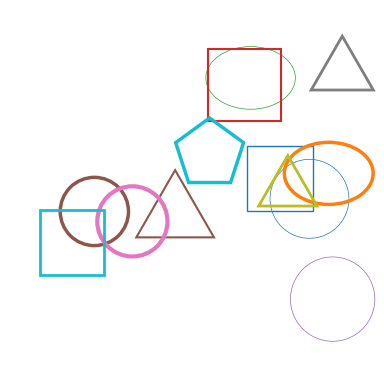[{"shape": "square", "thickness": 1, "radius": 0.43, "center": [0.727, 0.537]}, {"shape": "circle", "thickness": 0.5, "radius": 0.51, "center": [0.804, 0.484]}, {"shape": "oval", "thickness": 2.5, "radius": 0.58, "center": [0.854, 0.55]}, {"shape": "oval", "thickness": 0.5, "radius": 0.58, "center": [0.651, 0.798]}, {"shape": "square", "thickness": 1.5, "radius": 0.47, "center": [0.635, 0.78]}, {"shape": "circle", "thickness": 0.5, "radius": 0.55, "center": [0.864, 0.223]}, {"shape": "triangle", "thickness": 1.5, "radius": 0.58, "center": [0.455, 0.442]}, {"shape": "circle", "thickness": 2.5, "radius": 0.44, "center": [0.245, 0.451]}, {"shape": "circle", "thickness": 3, "radius": 0.46, "center": [0.344, 0.425]}, {"shape": "triangle", "thickness": 2, "radius": 0.47, "center": [0.889, 0.813]}, {"shape": "triangle", "thickness": 2, "radius": 0.44, "center": [0.748, 0.509]}, {"shape": "pentagon", "thickness": 2.5, "radius": 0.46, "center": [0.544, 0.601]}, {"shape": "square", "thickness": 2, "radius": 0.42, "center": [0.187, 0.371]}]